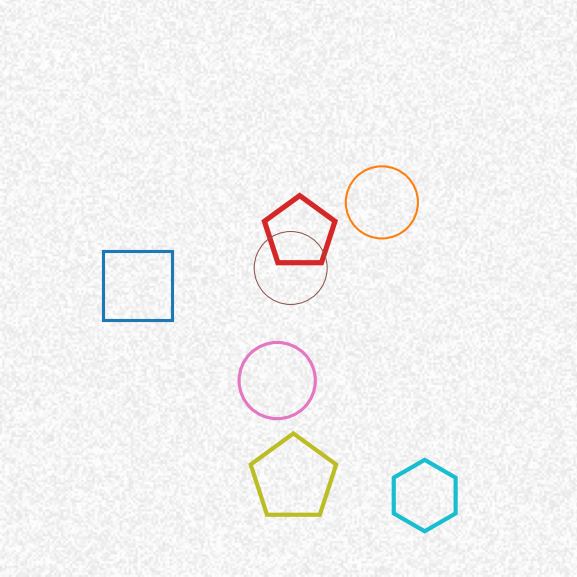[{"shape": "square", "thickness": 1.5, "radius": 0.3, "center": [0.238, 0.505]}, {"shape": "circle", "thickness": 1, "radius": 0.31, "center": [0.661, 0.649]}, {"shape": "pentagon", "thickness": 2.5, "radius": 0.32, "center": [0.519, 0.596]}, {"shape": "circle", "thickness": 0.5, "radius": 0.32, "center": [0.503, 0.535]}, {"shape": "circle", "thickness": 1.5, "radius": 0.33, "center": [0.48, 0.34]}, {"shape": "pentagon", "thickness": 2, "radius": 0.39, "center": [0.508, 0.171]}, {"shape": "hexagon", "thickness": 2, "radius": 0.31, "center": [0.735, 0.141]}]